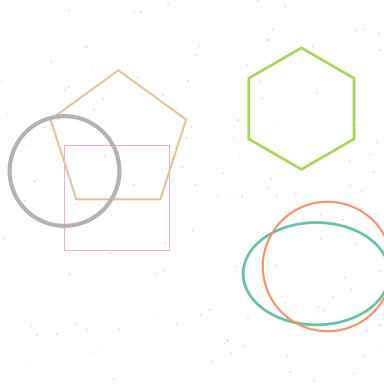[{"shape": "oval", "thickness": 2, "radius": 0.95, "center": [0.822, 0.289]}, {"shape": "circle", "thickness": 1.5, "radius": 0.84, "center": [0.851, 0.308]}, {"shape": "square", "thickness": 0.5, "radius": 0.68, "center": [0.303, 0.487]}, {"shape": "hexagon", "thickness": 2, "radius": 0.79, "center": [0.783, 0.718]}, {"shape": "pentagon", "thickness": 1.5, "radius": 0.93, "center": [0.307, 0.632]}, {"shape": "circle", "thickness": 3, "radius": 0.71, "center": [0.168, 0.556]}]